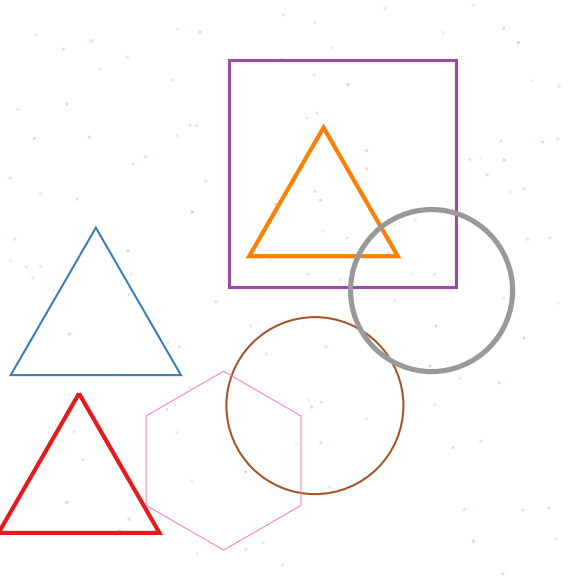[{"shape": "triangle", "thickness": 2, "radius": 0.8, "center": [0.137, 0.157]}, {"shape": "triangle", "thickness": 1, "radius": 0.85, "center": [0.166, 0.435]}, {"shape": "square", "thickness": 1.5, "radius": 0.98, "center": [0.593, 0.698]}, {"shape": "triangle", "thickness": 2, "radius": 0.74, "center": [0.56, 0.63]}, {"shape": "circle", "thickness": 1, "radius": 0.77, "center": [0.545, 0.297]}, {"shape": "hexagon", "thickness": 0.5, "radius": 0.77, "center": [0.387, 0.201]}, {"shape": "circle", "thickness": 2.5, "radius": 0.7, "center": [0.747, 0.496]}]